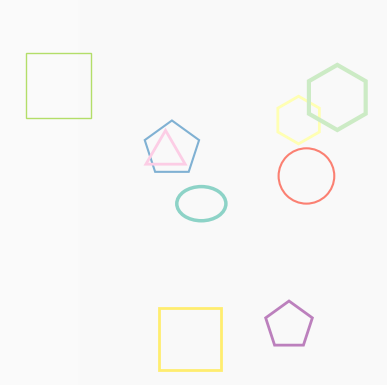[{"shape": "oval", "thickness": 2.5, "radius": 0.32, "center": [0.52, 0.471]}, {"shape": "hexagon", "thickness": 2, "radius": 0.31, "center": [0.771, 0.688]}, {"shape": "circle", "thickness": 1.5, "radius": 0.36, "center": [0.791, 0.543]}, {"shape": "pentagon", "thickness": 1.5, "radius": 0.37, "center": [0.444, 0.613]}, {"shape": "square", "thickness": 1, "radius": 0.42, "center": [0.151, 0.778]}, {"shape": "triangle", "thickness": 2, "radius": 0.29, "center": [0.427, 0.603]}, {"shape": "pentagon", "thickness": 2, "radius": 0.32, "center": [0.746, 0.155]}, {"shape": "hexagon", "thickness": 3, "radius": 0.42, "center": [0.87, 0.747]}, {"shape": "square", "thickness": 2, "radius": 0.4, "center": [0.491, 0.12]}]